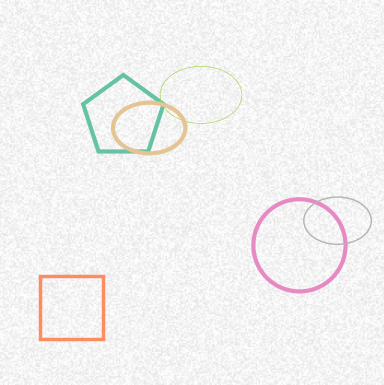[{"shape": "pentagon", "thickness": 3, "radius": 0.55, "center": [0.32, 0.695]}, {"shape": "square", "thickness": 2.5, "radius": 0.41, "center": [0.185, 0.201]}, {"shape": "circle", "thickness": 3, "radius": 0.6, "center": [0.778, 0.363]}, {"shape": "oval", "thickness": 0.5, "radius": 0.53, "center": [0.522, 0.753]}, {"shape": "oval", "thickness": 3, "radius": 0.47, "center": [0.387, 0.667]}, {"shape": "oval", "thickness": 1, "radius": 0.44, "center": [0.877, 0.427]}]